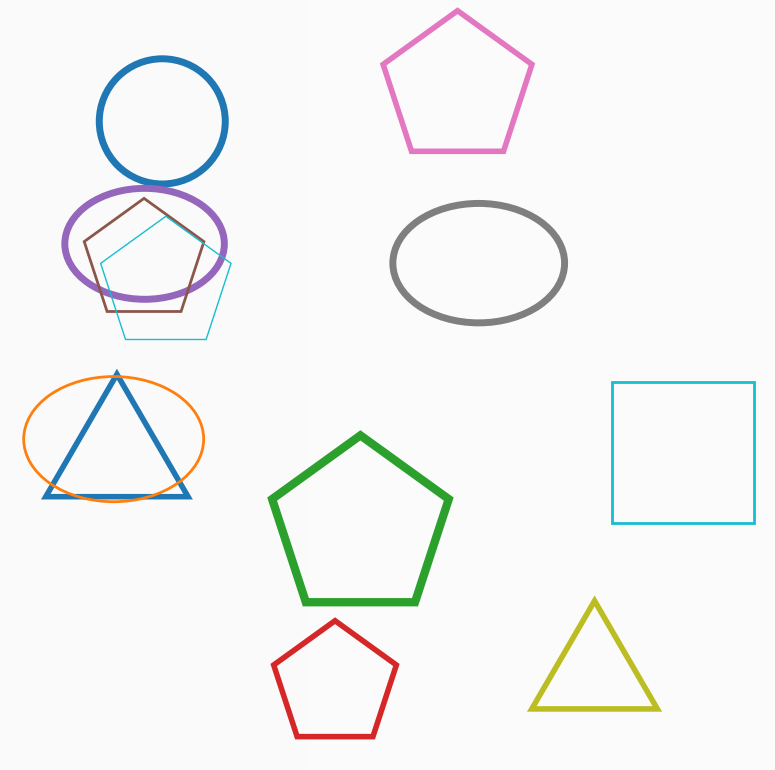[{"shape": "circle", "thickness": 2.5, "radius": 0.41, "center": [0.209, 0.842]}, {"shape": "triangle", "thickness": 2, "radius": 0.53, "center": [0.151, 0.408]}, {"shape": "oval", "thickness": 1, "radius": 0.58, "center": [0.147, 0.43]}, {"shape": "pentagon", "thickness": 3, "radius": 0.6, "center": [0.465, 0.315]}, {"shape": "pentagon", "thickness": 2, "radius": 0.42, "center": [0.432, 0.111]}, {"shape": "oval", "thickness": 2.5, "radius": 0.51, "center": [0.187, 0.683]}, {"shape": "pentagon", "thickness": 1, "radius": 0.41, "center": [0.186, 0.661]}, {"shape": "pentagon", "thickness": 2, "radius": 0.5, "center": [0.59, 0.885]}, {"shape": "oval", "thickness": 2.5, "radius": 0.55, "center": [0.618, 0.658]}, {"shape": "triangle", "thickness": 2, "radius": 0.47, "center": [0.767, 0.126]}, {"shape": "square", "thickness": 1, "radius": 0.46, "center": [0.881, 0.412]}, {"shape": "pentagon", "thickness": 0.5, "radius": 0.44, "center": [0.214, 0.631]}]